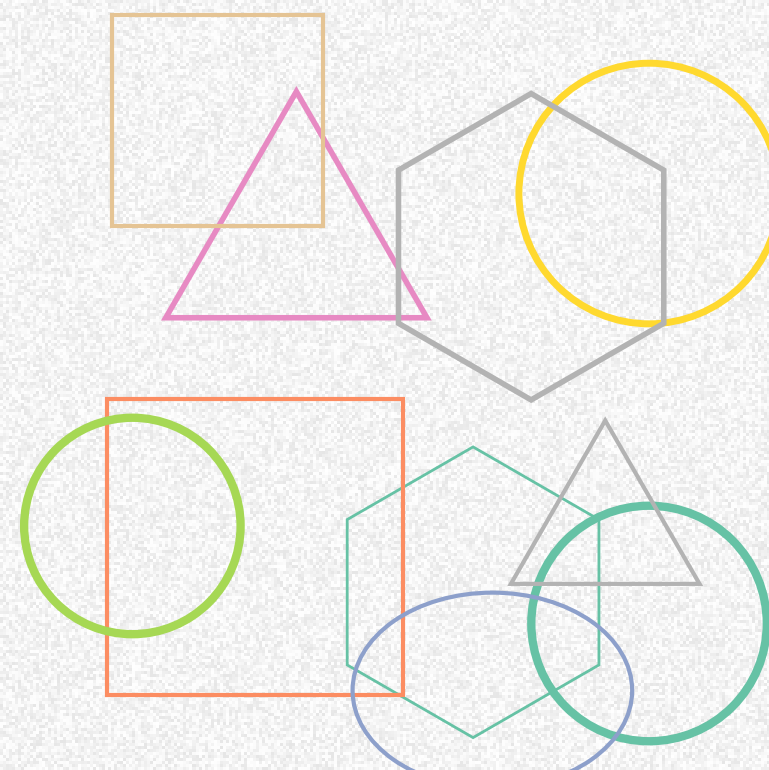[{"shape": "hexagon", "thickness": 1, "radius": 0.94, "center": [0.614, 0.231]}, {"shape": "circle", "thickness": 3, "radius": 0.76, "center": [0.843, 0.19]}, {"shape": "square", "thickness": 1.5, "radius": 0.96, "center": [0.331, 0.29]}, {"shape": "oval", "thickness": 1.5, "radius": 0.91, "center": [0.639, 0.103]}, {"shape": "triangle", "thickness": 2, "radius": 0.98, "center": [0.385, 0.685]}, {"shape": "circle", "thickness": 3, "radius": 0.7, "center": [0.172, 0.317]}, {"shape": "circle", "thickness": 2.5, "radius": 0.85, "center": [0.843, 0.749]}, {"shape": "square", "thickness": 1.5, "radius": 0.68, "center": [0.282, 0.844]}, {"shape": "triangle", "thickness": 1.5, "radius": 0.71, "center": [0.786, 0.312]}, {"shape": "hexagon", "thickness": 2, "radius": 0.99, "center": [0.69, 0.68]}]